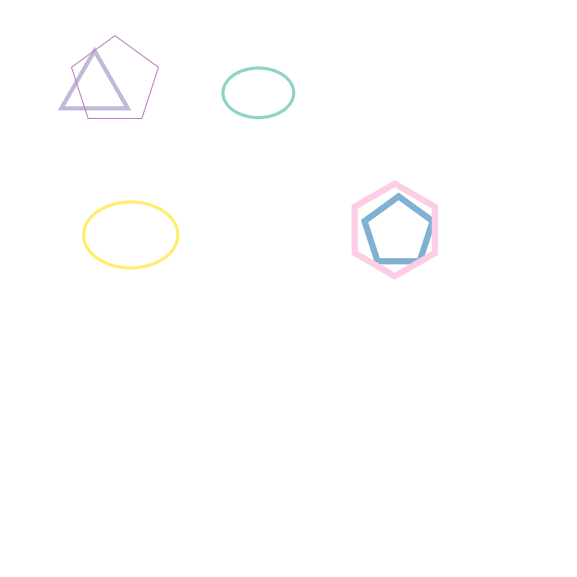[{"shape": "oval", "thickness": 1.5, "radius": 0.31, "center": [0.447, 0.838]}, {"shape": "triangle", "thickness": 2, "radius": 0.33, "center": [0.164, 0.845]}, {"shape": "pentagon", "thickness": 3, "radius": 0.31, "center": [0.69, 0.597]}, {"shape": "hexagon", "thickness": 3, "radius": 0.4, "center": [0.684, 0.601]}, {"shape": "pentagon", "thickness": 0.5, "radius": 0.4, "center": [0.199, 0.858]}, {"shape": "oval", "thickness": 1.5, "radius": 0.41, "center": [0.226, 0.592]}]